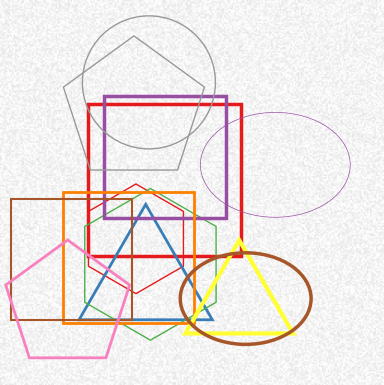[{"shape": "square", "thickness": 2.5, "radius": 0.99, "center": [0.428, 0.533]}, {"shape": "hexagon", "thickness": 1, "radius": 0.71, "center": [0.353, 0.38]}, {"shape": "triangle", "thickness": 2, "radius": 1.0, "center": [0.378, 0.269]}, {"shape": "hexagon", "thickness": 1, "radius": 0.98, "center": [0.391, 0.313]}, {"shape": "square", "thickness": 2.5, "radius": 0.79, "center": [0.429, 0.592]}, {"shape": "oval", "thickness": 0.5, "radius": 0.97, "center": [0.715, 0.572]}, {"shape": "square", "thickness": 2, "radius": 0.85, "center": [0.334, 0.33]}, {"shape": "triangle", "thickness": 3, "radius": 0.81, "center": [0.621, 0.215]}, {"shape": "oval", "thickness": 2.5, "radius": 0.85, "center": [0.638, 0.224]}, {"shape": "square", "thickness": 1.5, "radius": 0.78, "center": [0.186, 0.327]}, {"shape": "pentagon", "thickness": 2, "radius": 0.85, "center": [0.176, 0.207]}, {"shape": "pentagon", "thickness": 1, "radius": 0.96, "center": [0.348, 0.714]}, {"shape": "circle", "thickness": 1, "radius": 0.86, "center": [0.387, 0.786]}]